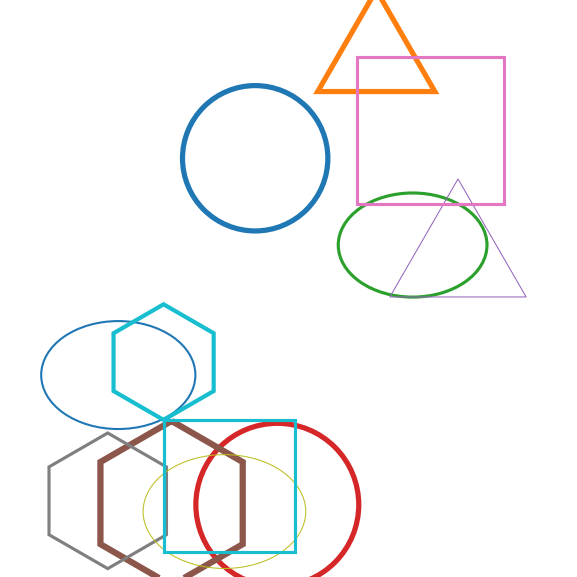[{"shape": "oval", "thickness": 1, "radius": 0.67, "center": [0.205, 0.35]}, {"shape": "circle", "thickness": 2.5, "radius": 0.63, "center": [0.442, 0.725]}, {"shape": "triangle", "thickness": 2.5, "radius": 0.59, "center": [0.652, 0.899]}, {"shape": "oval", "thickness": 1.5, "radius": 0.64, "center": [0.714, 0.575]}, {"shape": "circle", "thickness": 2.5, "radius": 0.71, "center": [0.48, 0.125]}, {"shape": "triangle", "thickness": 0.5, "radius": 0.68, "center": [0.793, 0.553]}, {"shape": "hexagon", "thickness": 3, "radius": 0.71, "center": [0.297, 0.128]}, {"shape": "square", "thickness": 1.5, "radius": 0.64, "center": [0.746, 0.772]}, {"shape": "hexagon", "thickness": 1.5, "radius": 0.59, "center": [0.187, 0.132]}, {"shape": "oval", "thickness": 0.5, "radius": 0.7, "center": [0.389, 0.113]}, {"shape": "hexagon", "thickness": 2, "radius": 0.5, "center": [0.283, 0.372]}, {"shape": "square", "thickness": 1.5, "radius": 0.57, "center": [0.398, 0.158]}]